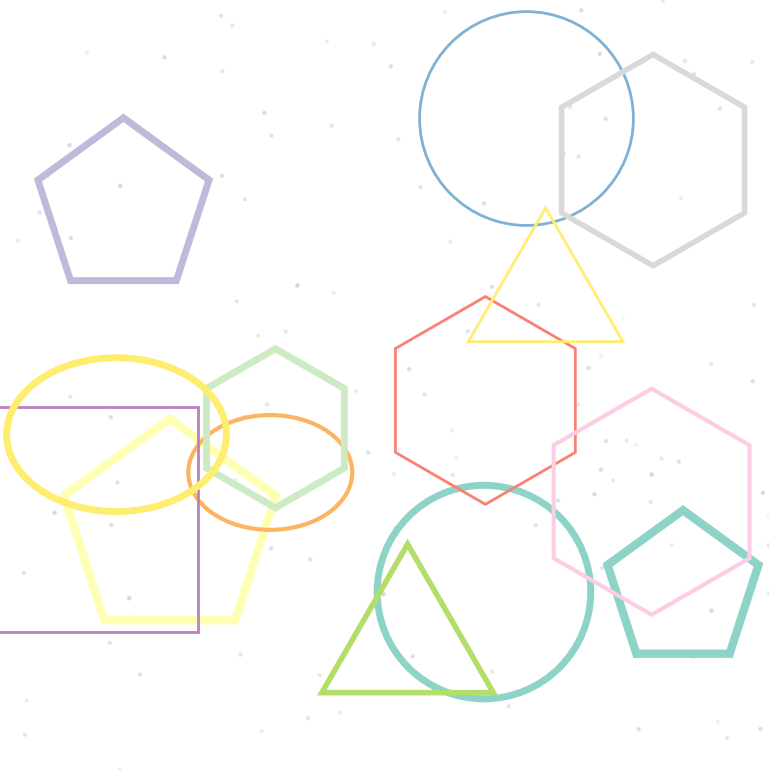[{"shape": "pentagon", "thickness": 3, "radius": 0.52, "center": [0.887, 0.234]}, {"shape": "circle", "thickness": 2.5, "radius": 0.69, "center": [0.629, 0.231]}, {"shape": "pentagon", "thickness": 3, "radius": 0.72, "center": [0.22, 0.312]}, {"shape": "pentagon", "thickness": 2.5, "radius": 0.58, "center": [0.16, 0.73]}, {"shape": "hexagon", "thickness": 1, "radius": 0.67, "center": [0.63, 0.48]}, {"shape": "circle", "thickness": 1, "radius": 0.69, "center": [0.684, 0.846]}, {"shape": "oval", "thickness": 1.5, "radius": 0.53, "center": [0.351, 0.386]}, {"shape": "triangle", "thickness": 2, "radius": 0.64, "center": [0.529, 0.165]}, {"shape": "hexagon", "thickness": 1.5, "radius": 0.73, "center": [0.846, 0.348]}, {"shape": "hexagon", "thickness": 2, "radius": 0.69, "center": [0.848, 0.792]}, {"shape": "square", "thickness": 1, "radius": 0.73, "center": [0.112, 0.325]}, {"shape": "hexagon", "thickness": 2.5, "radius": 0.52, "center": [0.358, 0.444]}, {"shape": "oval", "thickness": 2.5, "radius": 0.71, "center": [0.151, 0.436]}, {"shape": "triangle", "thickness": 1, "radius": 0.58, "center": [0.709, 0.614]}]